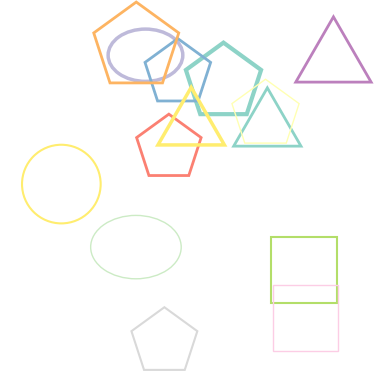[{"shape": "triangle", "thickness": 2, "radius": 0.5, "center": [0.694, 0.671]}, {"shape": "pentagon", "thickness": 3, "radius": 0.51, "center": [0.58, 0.787]}, {"shape": "pentagon", "thickness": 1, "radius": 0.46, "center": [0.69, 0.702]}, {"shape": "oval", "thickness": 2.5, "radius": 0.48, "center": [0.378, 0.857]}, {"shape": "pentagon", "thickness": 2, "radius": 0.44, "center": [0.439, 0.615]}, {"shape": "pentagon", "thickness": 2, "radius": 0.45, "center": [0.462, 0.81]}, {"shape": "pentagon", "thickness": 2, "radius": 0.58, "center": [0.354, 0.879]}, {"shape": "square", "thickness": 1.5, "radius": 0.43, "center": [0.789, 0.299]}, {"shape": "square", "thickness": 1, "radius": 0.42, "center": [0.793, 0.174]}, {"shape": "pentagon", "thickness": 1.5, "radius": 0.45, "center": [0.427, 0.112]}, {"shape": "triangle", "thickness": 2, "radius": 0.57, "center": [0.866, 0.843]}, {"shape": "oval", "thickness": 1, "radius": 0.59, "center": [0.353, 0.358]}, {"shape": "triangle", "thickness": 2.5, "radius": 0.5, "center": [0.497, 0.673]}, {"shape": "circle", "thickness": 1.5, "radius": 0.51, "center": [0.159, 0.522]}]